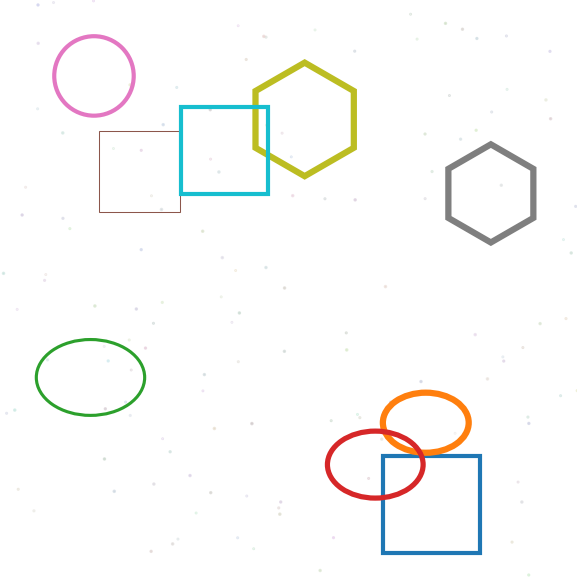[{"shape": "square", "thickness": 2, "radius": 0.42, "center": [0.747, 0.126]}, {"shape": "oval", "thickness": 3, "radius": 0.37, "center": [0.737, 0.267]}, {"shape": "oval", "thickness": 1.5, "radius": 0.47, "center": [0.157, 0.346]}, {"shape": "oval", "thickness": 2.5, "radius": 0.41, "center": [0.65, 0.195]}, {"shape": "square", "thickness": 0.5, "radius": 0.35, "center": [0.242, 0.703]}, {"shape": "circle", "thickness": 2, "radius": 0.34, "center": [0.163, 0.868]}, {"shape": "hexagon", "thickness": 3, "radius": 0.42, "center": [0.85, 0.664]}, {"shape": "hexagon", "thickness": 3, "radius": 0.49, "center": [0.528, 0.792]}, {"shape": "square", "thickness": 2, "radius": 0.38, "center": [0.389, 0.739]}]